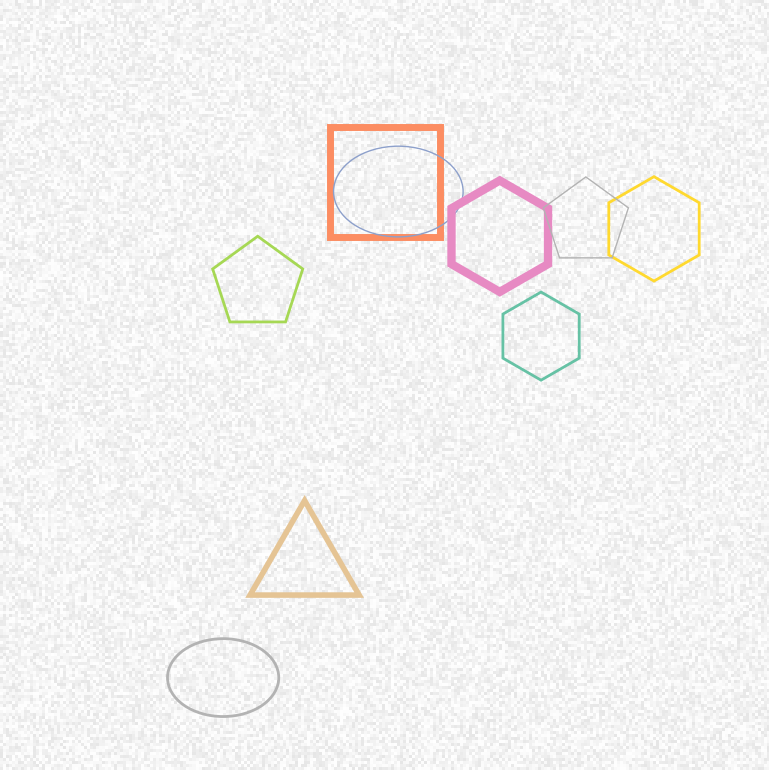[{"shape": "hexagon", "thickness": 1, "radius": 0.29, "center": [0.703, 0.563]}, {"shape": "square", "thickness": 2.5, "radius": 0.36, "center": [0.5, 0.764]}, {"shape": "oval", "thickness": 0.5, "radius": 0.42, "center": [0.517, 0.751]}, {"shape": "hexagon", "thickness": 3, "radius": 0.36, "center": [0.649, 0.693]}, {"shape": "pentagon", "thickness": 1, "radius": 0.31, "center": [0.335, 0.632]}, {"shape": "hexagon", "thickness": 1, "radius": 0.34, "center": [0.849, 0.703]}, {"shape": "triangle", "thickness": 2, "radius": 0.41, "center": [0.396, 0.268]}, {"shape": "oval", "thickness": 1, "radius": 0.36, "center": [0.29, 0.12]}, {"shape": "pentagon", "thickness": 0.5, "radius": 0.29, "center": [0.761, 0.712]}]